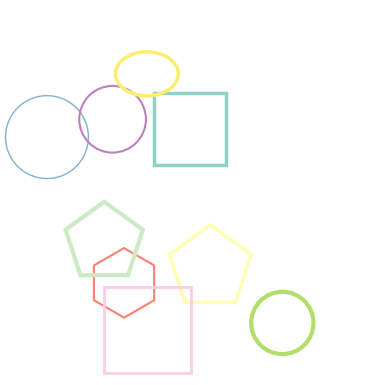[{"shape": "square", "thickness": 2.5, "radius": 0.47, "center": [0.494, 0.665]}, {"shape": "pentagon", "thickness": 2.5, "radius": 0.56, "center": [0.546, 0.305]}, {"shape": "hexagon", "thickness": 1.5, "radius": 0.45, "center": [0.322, 0.265]}, {"shape": "circle", "thickness": 1, "radius": 0.54, "center": [0.122, 0.644]}, {"shape": "circle", "thickness": 3, "radius": 0.4, "center": [0.733, 0.161]}, {"shape": "square", "thickness": 2, "radius": 0.56, "center": [0.383, 0.143]}, {"shape": "circle", "thickness": 1.5, "radius": 0.43, "center": [0.292, 0.69]}, {"shape": "pentagon", "thickness": 3, "radius": 0.53, "center": [0.271, 0.371]}, {"shape": "oval", "thickness": 2.5, "radius": 0.41, "center": [0.381, 0.808]}]